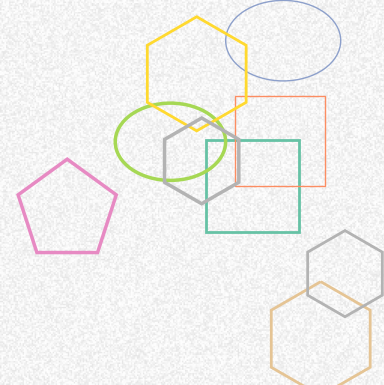[{"shape": "square", "thickness": 2, "radius": 0.6, "center": [0.656, 0.517]}, {"shape": "square", "thickness": 1, "radius": 0.59, "center": [0.727, 0.634]}, {"shape": "oval", "thickness": 1, "radius": 0.75, "center": [0.736, 0.894]}, {"shape": "pentagon", "thickness": 2.5, "radius": 0.67, "center": [0.175, 0.452]}, {"shape": "oval", "thickness": 2.5, "radius": 0.72, "center": [0.443, 0.632]}, {"shape": "hexagon", "thickness": 2, "radius": 0.74, "center": [0.511, 0.808]}, {"shape": "hexagon", "thickness": 2, "radius": 0.74, "center": [0.833, 0.12]}, {"shape": "hexagon", "thickness": 2, "radius": 0.56, "center": [0.896, 0.289]}, {"shape": "hexagon", "thickness": 2.5, "radius": 0.56, "center": [0.524, 0.582]}]